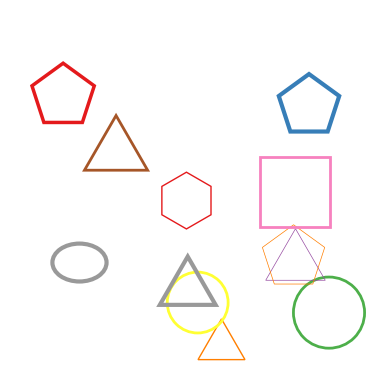[{"shape": "hexagon", "thickness": 1, "radius": 0.37, "center": [0.484, 0.479]}, {"shape": "pentagon", "thickness": 2.5, "radius": 0.43, "center": [0.164, 0.751]}, {"shape": "pentagon", "thickness": 3, "radius": 0.41, "center": [0.803, 0.725]}, {"shape": "circle", "thickness": 2, "radius": 0.46, "center": [0.855, 0.188]}, {"shape": "triangle", "thickness": 0.5, "radius": 0.45, "center": [0.767, 0.317]}, {"shape": "triangle", "thickness": 1, "radius": 0.35, "center": [0.575, 0.101]}, {"shape": "pentagon", "thickness": 0.5, "radius": 0.43, "center": [0.762, 0.331]}, {"shape": "circle", "thickness": 2, "radius": 0.4, "center": [0.513, 0.214]}, {"shape": "triangle", "thickness": 2, "radius": 0.47, "center": [0.301, 0.605]}, {"shape": "square", "thickness": 2, "radius": 0.46, "center": [0.766, 0.501]}, {"shape": "oval", "thickness": 3, "radius": 0.35, "center": [0.206, 0.318]}, {"shape": "triangle", "thickness": 3, "radius": 0.42, "center": [0.488, 0.25]}]